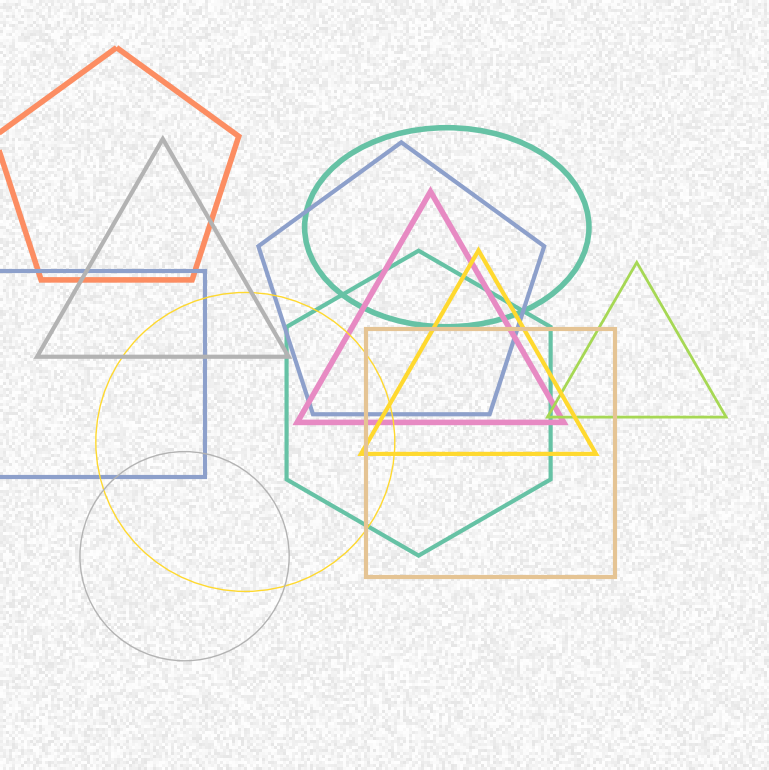[{"shape": "hexagon", "thickness": 1.5, "radius": 0.99, "center": [0.544, 0.476]}, {"shape": "oval", "thickness": 2, "radius": 0.92, "center": [0.58, 0.705]}, {"shape": "pentagon", "thickness": 2, "radius": 0.83, "center": [0.151, 0.771]}, {"shape": "square", "thickness": 1.5, "radius": 0.67, "center": [0.132, 0.514]}, {"shape": "pentagon", "thickness": 1.5, "radius": 0.98, "center": [0.521, 0.62]}, {"shape": "triangle", "thickness": 2, "radius": 1.0, "center": [0.559, 0.551]}, {"shape": "triangle", "thickness": 1, "radius": 0.67, "center": [0.827, 0.525]}, {"shape": "triangle", "thickness": 1.5, "radius": 0.88, "center": [0.621, 0.499]}, {"shape": "circle", "thickness": 0.5, "radius": 0.97, "center": [0.319, 0.426]}, {"shape": "square", "thickness": 1.5, "radius": 0.81, "center": [0.637, 0.412]}, {"shape": "circle", "thickness": 0.5, "radius": 0.68, "center": [0.24, 0.278]}, {"shape": "triangle", "thickness": 1.5, "radius": 0.94, "center": [0.211, 0.631]}]